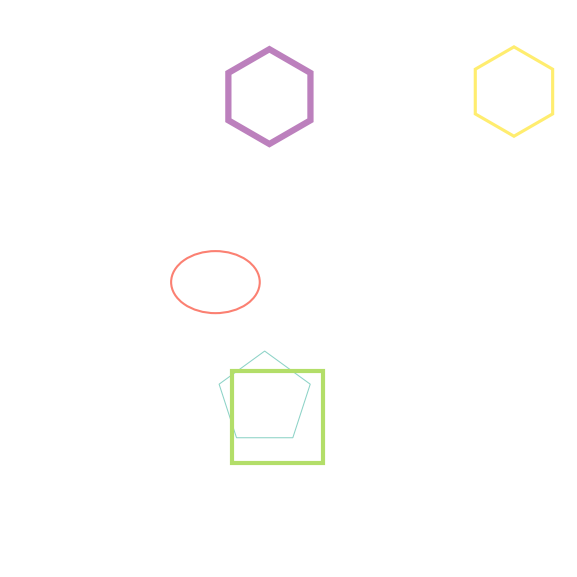[{"shape": "pentagon", "thickness": 0.5, "radius": 0.41, "center": [0.458, 0.308]}, {"shape": "oval", "thickness": 1, "radius": 0.38, "center": [0.373, 0.511]}, {"shape": "square", "thickness": 2, "radius": 0.4, "center": [0.481, 0.278]}, {"shape": "hexagon", "thickness": 3, "radius": 0.41, "center": [0.467, 0.832]}, {"shape": "hexagon", "thickness": 1.5, "radius": 0.39, "center": [0.89, 0.841]}]